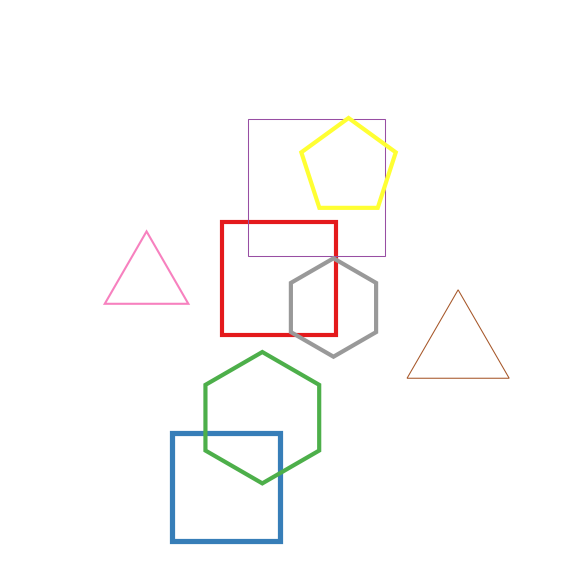[{"shape": "square", "thickness": 2, "radius": 0.49, "center": [0.483, 0.517]}, {"shape": "square", "thickness": 2.5, "radius": 0.47, "center": [0.391, 0.156]}, {"shape": "hexagon", "thickness": 2, "radius": 0.57, "center": [0.454, 0.276]}, {"shape": "square", "thickness": 0.5, "radius": 0.59, "center": [0.548, 0.675]}, {"shape": "pentagon", "thickness": 2, "radius": 0.43, "center": [0.604, 0.709]}, {"shape": "triangle", "thickness": 0.5, "radius": 0.51, "center": [0.793, 0.395]}, {"shape": "triangle", "thickness": 1, "radius": 0.42, "center": [0.254, 0.515]}, {"shape": "hexagon", "thickness": 2, "radius": 0.43, "center": [0.577, 0.467]}]